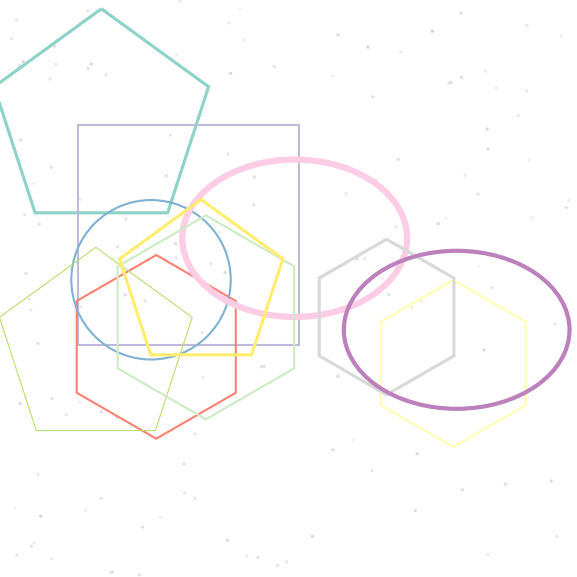[{"shape": "pentagon", "thickness": 1.5, "radius": 0.98, "center": [0.176, 0.789]}, {"shape": "hexagon", "thickness": 1, "radius": 0.72, "center": [0.785, 0.37]}, {"shape": "square", "thickness": 1, "radius": 0.95, "center": [0.326, 0.592]}, {"shape": "hexagon", "thickness": 1, "radius": 0.79, "center": [0.271, 0.398]}, {"shape": "circle", "thickness": 1, "radius": 0.69, "center": [0.262, 0.515]}, {"shape": "pentagon", "thickness": 0.5, "radius": 0.88, "center": [0.166, 0.395]}, {"shape": "oval", "thickness": 3, "radius": 0.97, "center": [0.51, 0.587]}, {"shape": "hexagon", "thickness": 1.5, "radius": 0.67, "center": [0.669, 0.45]}, {"shape": "oval", "thickness": 2, "radius": 0.98, "center": [0.791, 0.428]}, {"shape": "hexagon", "thickness": 1, "radius": 0.88, "center": [0.357, 0.45]}, {"shape": "pentagon", "thickness": 1.5, "radius": 0.74, "center": [0.348, 0.505]}]